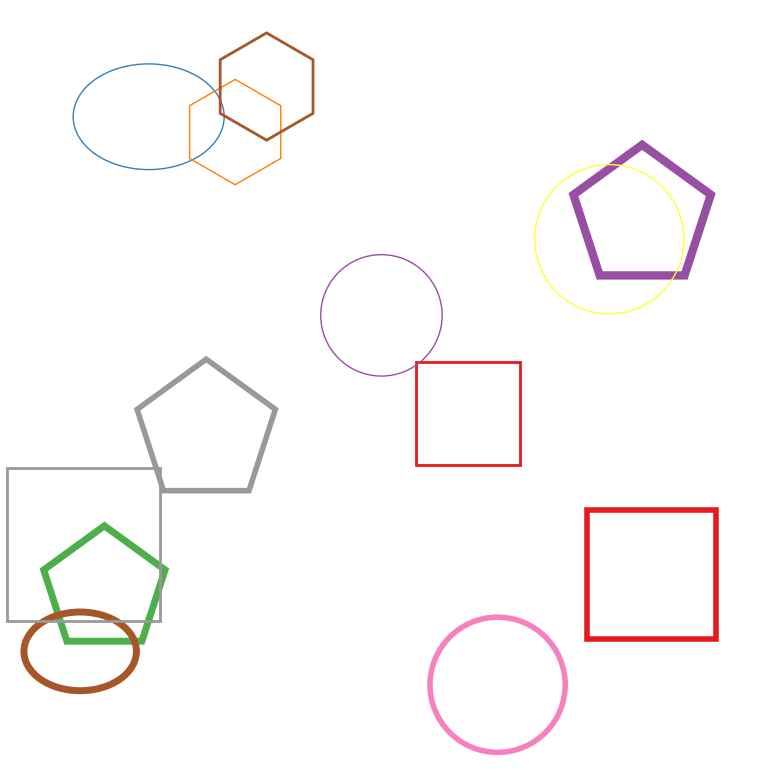[{"shape": "square", "thickness": 1, "radius": 0.34, "center": [0.607, 0.463]}, {"shape": "square", "thickness": 2, "radius": 0.42, "center": [0.846, 0.254]}, {"shape": "oval", "thickness": 0.5, "radius": 0.49, "center": [0.193, 0.848]}, {"shape": "pentagon", "thickness": 2.5, "radius": 0.41, "center": [0.136, 0.234]}, {"shape": "pentagon", "thickness": 3, "radius": 0.47, "center": [0.834, 0.718]}, {"shape": "circle", "thickness": 0.5, "radius": 0.39, "center": [0.495, 0.59]}, {"shape": "hexagon", "thickness": 0.5, "radius": 0.34, "center": [0.305, 0.828]}, {"shape": "circle", "thickness": 0.5, "radius": 0.48, "center": [0.791, 0.689]}, {"shape": "oval", "thickness": 2.5, "radius": 0.37, "center": [0.104, 0.154]}, {"shape": "hexagon", "thickness": 1, "radius": 0.35, "center": [0.346, 0.888]}, {"shape": "circle", "thickness": 2, "radius": 0.44, "center": [0.646, 0.111]}, {"shape": "square", "thickness": 1, "radius": 0.5, "center": [0.109, 0.293]}, {"shape": "pentagon", "thickness": 2, "radius": 0.47, "center": [0.268, 0.439]}]